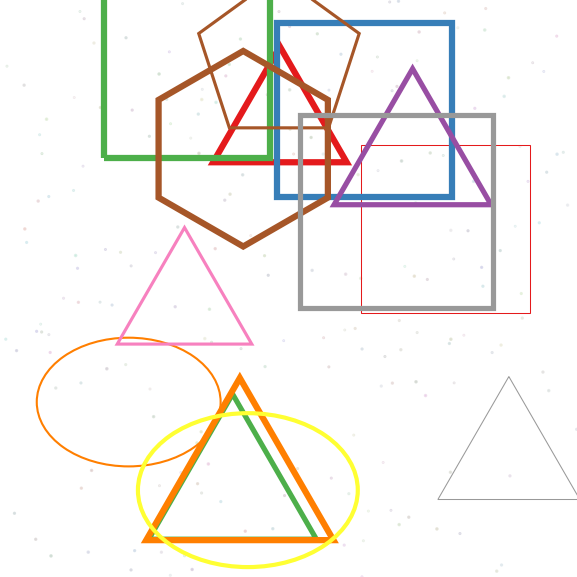[{"shape": "square", "thickness": 0.5, "radius": 0.73, "center": [0.771, 0.603]}, {"shape": "triangle", "thickness": 3, "radius": 0.67, "center": [0.485, 0.785]}, {"shape": "square", "thickness": 3, "radius": 0.76, "center": [0.632, 0.809]}, {"shape": "square", "thickness": 3, "radius": 0.71, "center": [0.324, 0.868]}, {"shape": "triangle", "thickness": 2.5, "radius": 0.84, "center": [0.403, 0.149]}, {"shape": "triangle", "thickness": 2.5, "radius": 0.78, "center": [0.714, 0.723]}, {"shape": "oval", "thickness": 1, "radius": 0.8, "center": [0.223, 0.303]}, {"shape": "triangle", "thickness": 3, "radius": 0.94, "center": [0.415, 0.157]}, {"shape": "oval", "thickness": 2, "radius": 0.95, "center": [0.429, 0.15]}, {"shape": "pentagon", "thickness": 1.5, "radius": 0.73, "center": [0.483, 0.896]}, {"shape": "hexagon", "thickness": 3, "radius": 0.85, "center": [0.421, 0.742]}, {"shape": "triangle", "thickness": 1.5, "radius": 0.67, "center": [0.32, 0.471]}, {"shape": "square", "thickness": 2.5, "radius": 0.84, "center": [0.687, 0.633]}, {"shape": "triangle", "thickness": 0.5, "radius": 0.71, "center": [0.881, 0.205]}]